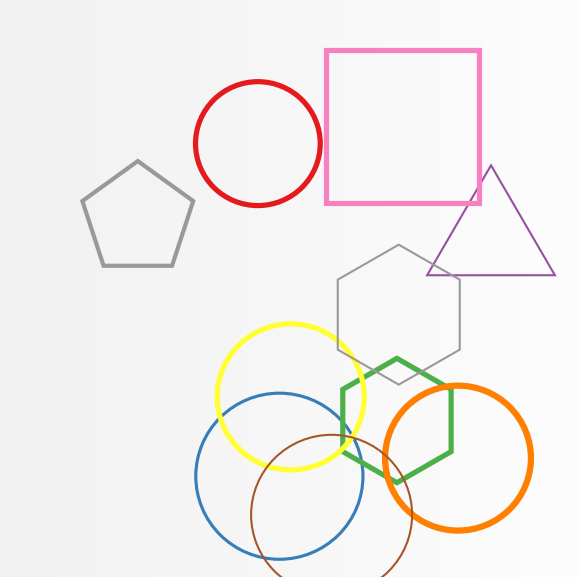[{"shape": "circle", "thickness": 2.5, "radius": 0.54, "center": [0.444, 0.75]}, {"shape": "circle", "thickness": 1.5, "radius": 0.72, "center": [0.481, 0.175]}, {"shape": "hexagon", "thickness": 2.5, "radius": 0.54, "center": [0.683, 0.271]}, {"shape": "triangle", "thickness": 1, "radius": 0.63, "center": [0.845, 0.586]}, {"shape": "circle", "thickness": 3, "radius": 0.63, "center": [0.788, 0.206]}, {"shape": "circle", "thickness": 2.5, "radius": 0.63, "center": [0.5, 0.312]}, {"shape": "circle", "thickness": 1, "radius": 0.69, "center": [0.571, 0.108]}, {"shape": "square", "thickness": 2.5, "radius": 0.66, "center": [0.692, 0.78]}, {"shape": "hexagon", "thickness": 1, "radius": 0.61, "center": [0.686, 0.454]}, {"shape": "pentagon", "thickness": 2, "radius": 0.5, "center": [0.237, 0.62]}]